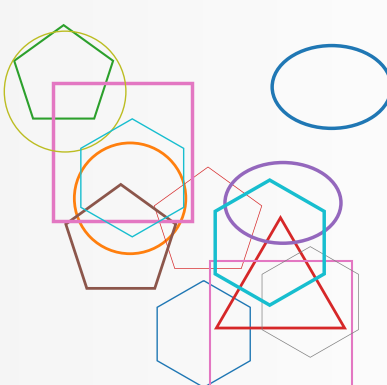[{"shape": "hexagon", "thickness": 1, "radius": 0.69, "center": [0.526, 0.132]}, {"shape": "oval", "thickness": 2.5, "radius": 0.77, "center": [0.856, 0.774]}, {"shape": "circle", "thickness": 2, "radius": 0.72, "center": [0.336, 0.485]}, {"shape": "pentagon", "thickness": 1.5, "radius": 0.67, "center": [0.164, 0.801]}, {"shape": "triangle", "thickness": 2, "radius": 0.96, "center": [0.724, 0.244]}, {"shape": "pentagon", "thickness": 0.5, "radius": 0.73, "center": [0.537, 0.42]}, {"shape": "oval", "thickness": 2.5, "radius": 0.75, "center": [0.73, 0.473]}, {"shape": "pentagon", "thickness": 2, "radius": 0.75, "center": [0.312, 0.372]}, {"shape": "square", "thickness": 2.5, "radius": 0.9, "center": [0.317, 0.605]}, {"shape": "square", "thickness": 1.5, "radius": 0.92, "center": [0.724, 0.138]}, {"shape": "hexagon", "thickness": 0.5, "radius": 0.72, "center": [0.801, 0.216]}, {"shape": "circle", "thickness": 1, "radius": 0.78, "center": [0.168, 0.762]}, {"shape": "hexagon", "thickness": 2.5, "radius": 0.81, "center": [0.696, 0.37]}, {"shape": "hexagon", "thickness": 1, "radius": 0.77, "center": [0.341, 0.538]}]